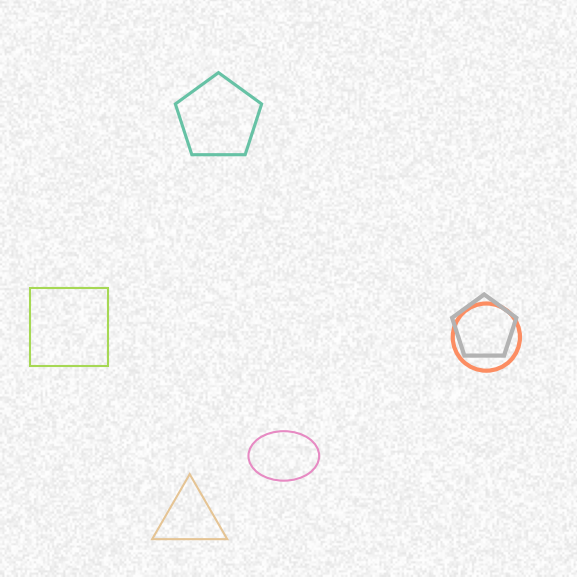[{"shape": "pentagon", "thickness": 1.5, "radius": 0.39, "center": [0.378, 0.795]}, {"shape": "circle", "thickness": 2, "radius": 0.29, "center": [0.842, 0.415]}, {"shape": "oval", "thickness": 1, "radius": 0.31, "center": [0.491, 0.21]}, {"shape": "square", "thickness": 1, "radius": 0.34, "center": [0.12, 0.433]}, {"shape": "triangle", "thickness": 1, "radius": 0.38, "center": [0.328, 0.103]}, {"shape": "pentagon", "thickness": 2, "radius": 0.29, "center": [0.838, 0.431]}]